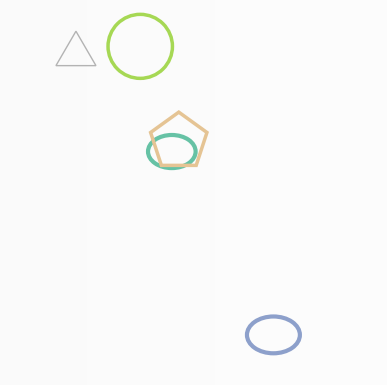[{"shape": "oval", "thickness": 3, "radius": 0.31, "center": [0.443, 0.606]}, {"shape": "oval", "thickness": 3, "radius": 0.34, "center": [0.706, 0.13]}, {"shape": "circle", "thickness": 2.5, "radius": 0.42, "center": [0.362, 0.88]}, {"shape": "pentagon", "thickness": 2.5, "radius": 0.38, "center": [0.461, 0.632]}, {"shape": "triangle", "thickness": 1, "radius": 0.3, "center": [0.196, 0.859]}]